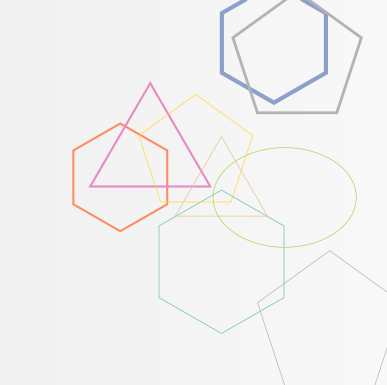[{"shape": "hexagon", "thickness": 0.5, "radius": 0.93, "center": [0.572, 0.32]}, {"shape": "hexagon", "thickness": 1.5, "radius": 0.7, "center": [0.31, 0.539]}, {"shape": "hexagon", "thickness": 3, "radius": 0.78, "center": [0.707, 0.888]}, {"shape": "triangle", "thickness": 1.5, "radius": 0.89, "center": [0.388, 0.605]}, {"shape": "oval", "thickness": 0.5, "radius": 0.92, "center": [0.735, 0.487]}, {"shape": "pentagon", "thickness": 0.5, "radius": 0.77, "center": [0.505, 0.6]}, {"shape": "triangle", "thickness": 0.5, "radius": 0.69, "center": [0.571, 0.507]}, {"shape": "pentagon", "thickness": 0.5, "radius": 0.98, "center": [0.851, 0.153]}, {"shape": "pentagon", "thickness": 2, "radius": 0.87, "center": [0.767, 0.848]}]